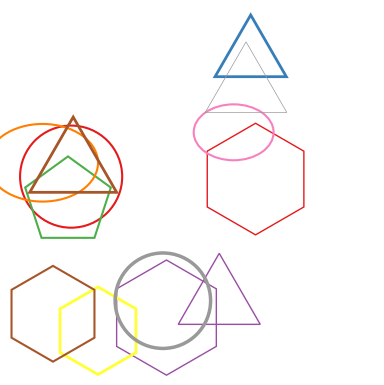[{"shape": "circle", "thickness": 1.5, "radius": 0.66, "center": [0.185, 0.541]}, {"shape": "hexagon", "thickness": 1, "radius": 0.72, "center": [0.664, 0.535]}, {"shape": "triangle", "thickness": 2, "radius": 0.53, "center": [0.651, 0.854]}, {"shape": "pentagon", "thickness": 1.5, "radius": 0.58, "center": [0.177, 0.477]}, {"shape": "triangle", "thickness": 1, "radius": 0.61, "center": [0.569, 0.219]}, {"shape": "hexagon", "thickness": 1, "radius": 0.75, "center": [0.432, 0.175]}, {"shape": "oval", "thickness": 1.5, "radius": 0.72, "center": [0.111, 0.577]}, {"shape": "hexagon", "thickness": 2, "radius": 0.57, "center": [0.255, 0.141]}, {"shape": "triangle", "thickness": 2, "radius": 0.65, "center": [0.19, 0.566]}, {"shape": "hexagon", "thickness": 1.5, "radius": 0.62, "center": [0.138, 0.185]}, {"shape": "oval", "thickness": 1.5, "radius": 0.52, "center": [0.607, 0.656]}, {"shape": "triangle", "thickness": 0.5, "radius": 0.61, "center": [0.639, 0.769]}, {"shape": "circle", "thickness": 2.5, "radius": 0.62, "center": [0.423, 0.219]}]